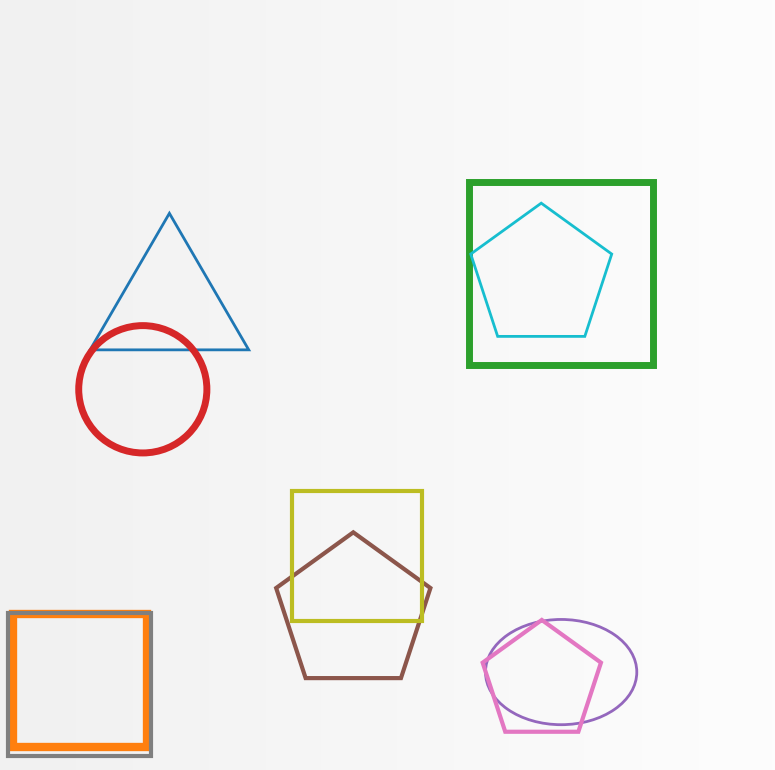[{"shape": "triangle", "thickness": 1, "radius": 0.59, "center": [0.219, 0.605]}, {"shape": "square", "thickness": 3, "radius": 0.43, "center": [0.103, 0.116]}, {"shape": "square", "thickness": 2.5, "radius": 0.59, "center": [0.724, 0.645]}, {"shape": "circle", "thickness": 2.5, "radius": 0.41, "center": [0.184, 0.494]}, {"shape": "oval", "thickness": 1, "radius": 0.49, "center": [0.724, 0.127]}, {"shape": "pentagon", "thickness": 1.5, "radius": 0.52, "center": [0.456, 0.204]}, {"shape": "pentagon", "thickness": 1.5, "radius": 0.4, "center": [0.699, 0.115]}, {"shape": "square", "thickness": 1.5, "radius": 0.46, "center": [0.103, 0.112]}, {"shape": "square", "thickness": 1.5, "radius": 0.42, "center": [0.461, 0.278]}, {"shape": "pentagon", "thickness": 1, "radius": 0.48, "center": [0.698, 0.641]}]